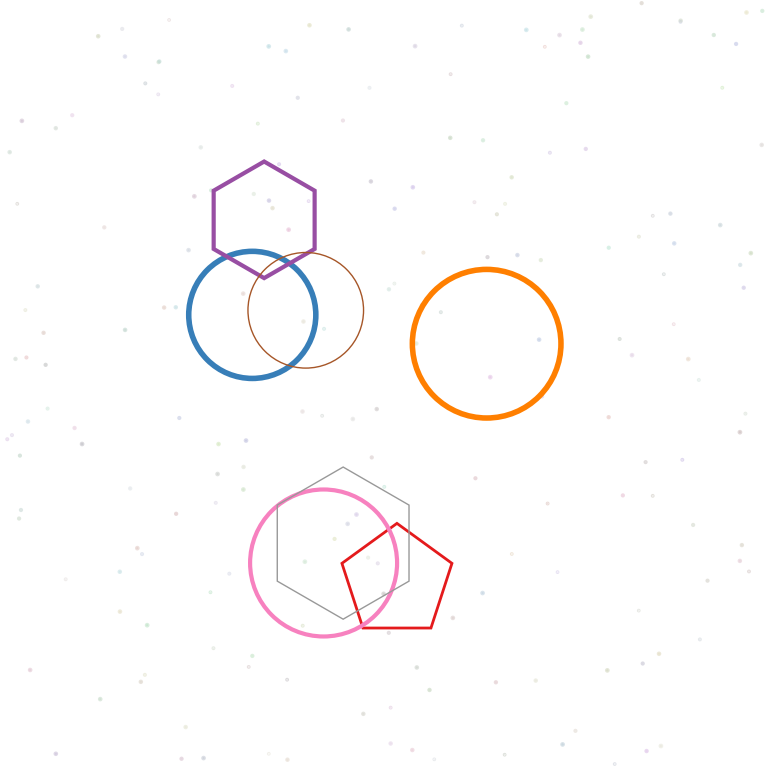[{"shape": "pentagon", "thickness": 1, "radius": 0.38, "center": [0.516, 0.245]}, {"shape": "circle", "thickness": 2, "radius": 0.41, "center": [0.328, 0.591]}, {"shape": "hexagon", "thickness": 1.5, "radius": 0.38, "center": [0.343, 0.715]}, {"shape": "circle", "thickness": 2, "radius": 0.48, "center": [0.632, 0.554]}, {"shape": "circle", "thickness": 0.5, "radius": 0.38, "center": [0.397, 0.597]}, {"shape": "circle", "thickness": 1.5, "radius": 0.48, "center": [0.42, 0.269]}, {"shape": "hexagon", "thickness": 0.5, "radius": 0.49, "center": [0.446, 0.295]}]